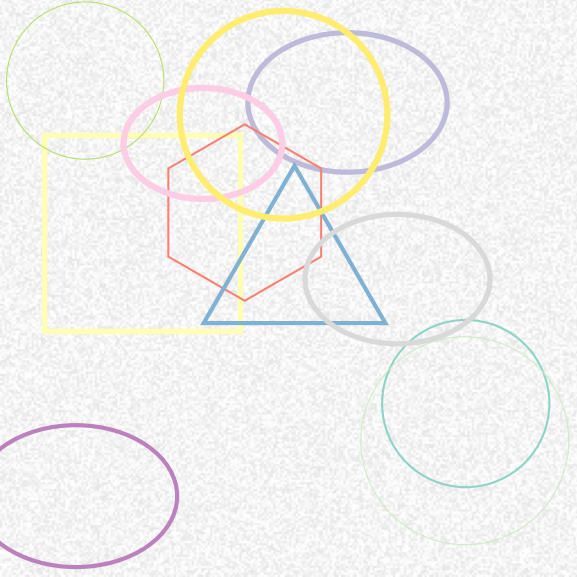[{"shape": "circle", "thickness": 1, "radius": 0.72, "center": [0.806, 0.3]}, {"shape": "square", "thickness": 2.5, "radius": 0.85, "center": [0.246, 0.596]}, {"shape": "oval", "thickness": 2.5, "radius": 0.86, "center": [0.602, 0.822]}, {"shape": "hexagon", "thickness": 1, "radius": 0.76, "center": [0.424, 0.631]}, {"shape": "triangle", "thickness": 2, "radius": 0.91, "center": [0.51, 0.53]}, {"shape": "circle", "thickness": 0.5, "radius": 0.68, "center": [0.148, 0.86]}, {"shape": "oval", "thickness": 3, "radius": 0.69, "center": [0.351, 0.751]}, {"shape": "oval", "thickness": 2.5, "radius": 0.8, "center": [0.688, 0.516]}, {"shape": "oval", "thickness": 2, "radius": 0.88, "center": [0.131, 0.14]}, {"shape": "circle", "thickness": 0.5, "radius": 0.9, "center": [0.805, 0.236]}, {"shape": "circle", "thickness": 3, "radius": 0.9, "center": [0.491, 0.801]}]